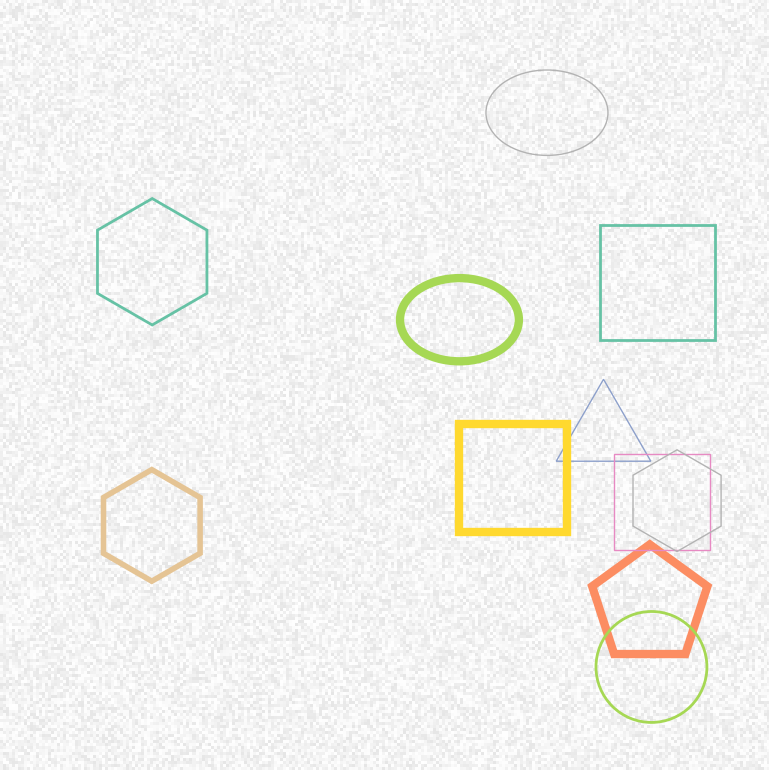[{"shape": "square", "thickness": 1, "radius": 0.37, "center": [0.854, 0.633]}, {"shape": "hexagon", "thickness": 1, "radius": 0.41, "center": [0.198, 0.66]}, {"shape": "pentagon", "thickness": 3, "radius": 0.39, "center": [0.844, 0.214]}, {"shape": "triangle", "thickness": 0.5, "radius": 0.35, "center": [0.784, 0.436]}, {"shape": "square", "thickness": 0.5, "radius": 0.31, "center": [0.86, 0.348]}, {"shape": "oval", "thickness": 3, "radius": 0.39, "center": [0.597, 0.585]}, {"shape": "circle", "thickness": 1, "radius": 0.36, "center": [0.846, 0.134]}, {"shape": "square", "thickness": 3, "radius": 0.35, "center": [0.666, 0.38]}, {"shape": "hexagon", "thickness": 2, "radius": 0.36, "center": [0.197, 0.318]}, {"shape": "oval", "thickness": 0.5, "radius": 0.4, "center": [0.71, 0.854]}, {"shape": "hexagon", "thickness": 0.5, "radius": 0.33, "center": [0.879, 0.35]}]